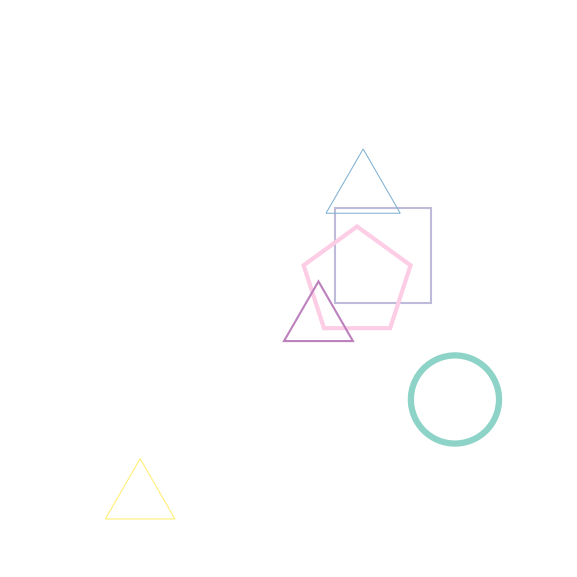[{"shape": "circle", "thickness": 3, "radius": 0.38, "center": [0.788, 0.307]}, {"shape": "square", "thickness": 1, "radius": 0.41, "center": [0.663, 0.556]}, {"shape": "triangle", "thickness": 0.5, "radius": 0.37, "center": [0.629, 0.667]}, {"shape": "pentagon", "thickness": 2, "radius": 0.49, "center": [0.618, 0.51]}, {"shape": "triangle", "thickness": 1, "radius": 0.34, "center": [0.551, 0.443]}, {"shape": "triangle", "thickness": 0.5, "radius": 0.35, "center": [0.243, 0.135]}]